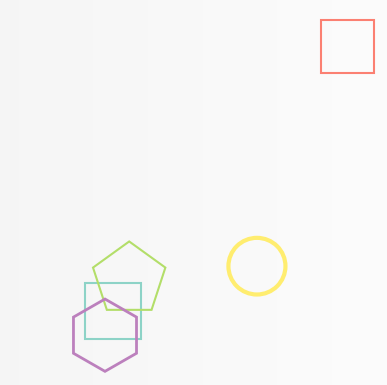[{"shape": "square", "thickness": 1.5, "radius": 0.36, "center": [0.291, 0.192]}, {"shape": "square", "thickness": 1.5, "radius": 0.34, "center": [0.898, 0.878]}, {"shape": "pentagon", "thickness": 1.5, "radius": 0.49, "center": [0.333, 0.275]}, {"shape": "hexagon", "thickness": 2, "radius": 0.47, "center": [0.271, 0.129]}, {"shape": "circle", "thickness": 3, "radius": 0.37, "center": [0.663, 0.309]}]